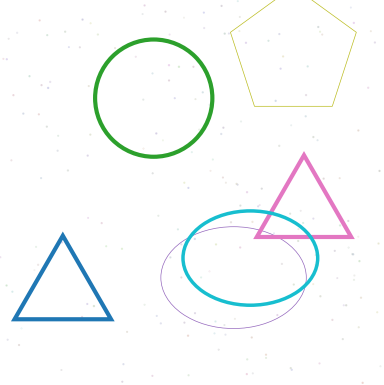[{"shape": "triangle", "thickness": 3, "radius": 0.72, "center": [0.163, 0.243]}, {"shape": "circle", "thickness": 3, "radius": 0.76, "center": [0.399, 0.745]}, {"shape": "oval", "thickness": 0.5, "radius": 0.94, "center": [0.607, 0.279]}, {"shape": "triangle", "thickness": 3, "radius": 0.71, "center": [0.79, 0.455]}, {"shape": "pentagon", "thickness": 0.5, "radius": 0.86, "center": [0.762, 0.863]}, {"shape": "oval", "thickness": 2.5, "radius": 0.87, "center": [0.65, 0.33]}]